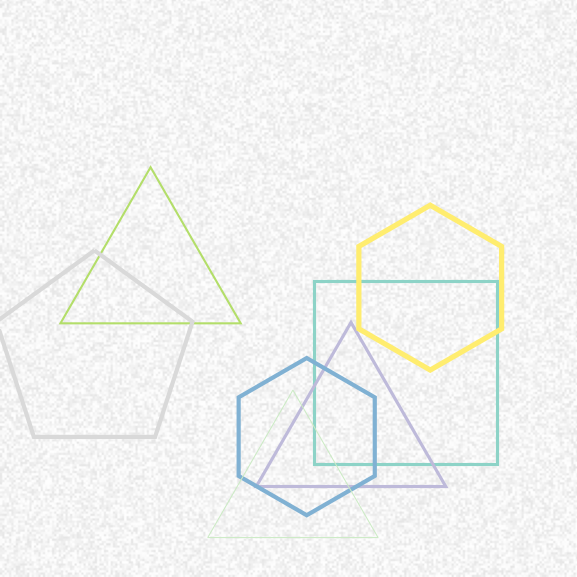[{"shape": "square", "thickness": 1.5, "radius": 0.79, "center": [0.702, 0.355]}, {"shape": "triangle", "thickness": 1.5, "radius": 0.95, "center": [0.608, 0.251]}, {"shape": "hexagon", "thickness": 2, "radius": 0.68, "center": [0.531, 0.243]}, {"shape": "triangle", "thickness": 1, "radius": 0.9, "center": [0.261, 0.529]}, {"shape": "pentagon", "thickness": 2, "radius": 0.89, "center": [0.164, 0.387]}, {"shape": "triangle", "thickness": 0.5, "radius": 0.85, "center": [0.507, 0.153]}, {"shape": "hexagon", "thickness": 2.5, "radius": 0.71, "center": [0.745, 0.501]}]